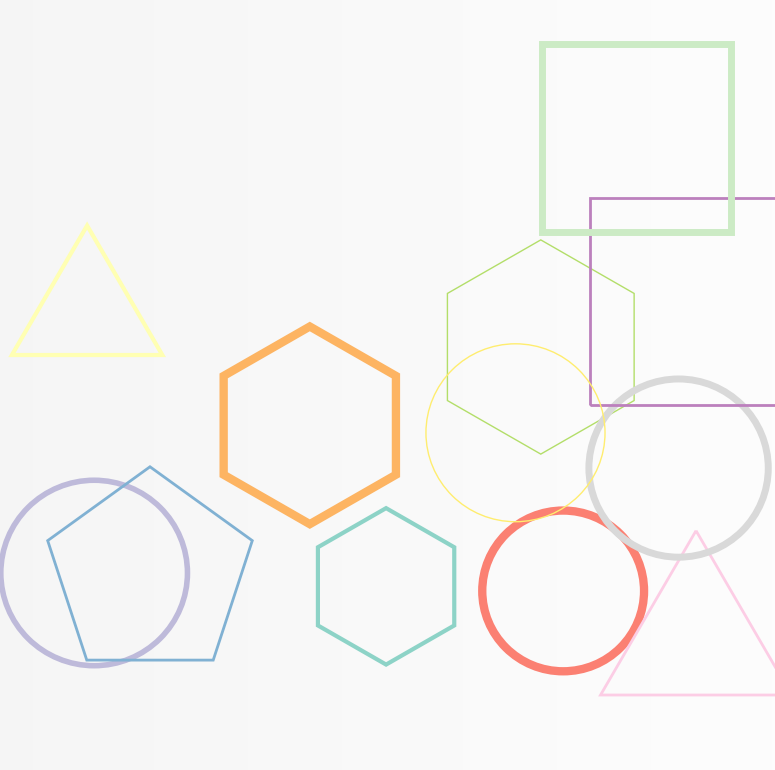[{"shape": "hexagon", "thickness": 1.5, "radius": 0.51, "center": [0.498, 0.239]}, {"shape": "triangle", "thickness": 1.5, "radius": 0.56, "center": [0.112, 0.595]}, {"shape": "circle", "thickness": 2, "radius": 0.6, "center": [0.121, 0.256]}, {"shape": "circle", "thickness": 3, "radius": 0.52, "center": [0.727, 0.233]}, {"shape": "pentagon", "thickness": 1, "radius": 0.69, "center": [0.194, 0.255]}, {"shape": "hexagon", "thickness": 3, "radius": 0.64, "center": [0.4, 0.448]}, {"shape": "hexagon", "thickness": 0.5, "radius": 0.7, "center": [0.698, 0.549]}, {"shape": "triangle", "thickness": 1, "radius": 0.71, "center": [0.898, 0.169]}, {"shape": "circle", "thickness": 2.5, "radius": 0.58, "center": [0.876, 0.392]}, {"shape": "square", "thickness": 1, "radius": 0.67, "center": [0.896, 0.608]}, {"shape": "square", "thickness": 2.5, "radius": 0.61, "center": [0.821, 0.821]}, {"shape": "circle", "thickness": 0.5, "radius": 0.58, "center": [0.665, 0.438]}]